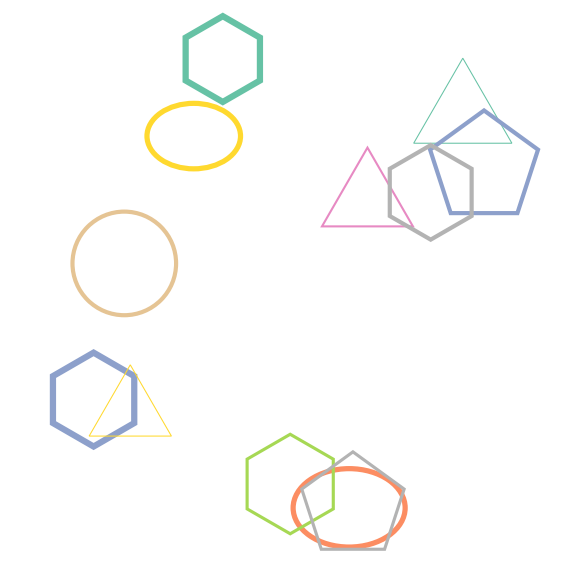[{"shape": "triangle", "thickness": 0.5, "radius": 0.49, "center": [0.801, 0.8]}, {"shape": "hexagon", "thickness": 3, "radius": 0.37, "center": [0.386, 0.897]}, {"shape": "oval", "thickness": 2.5, "radius": 0.48, "center": [0.605, 0.12]}, {"shape": "hexagon", "thickness": 3, "radius": 0.41, "center": [0.162, 0.307]}, {"shape": "pentagon", "thickness": 2, "radius": 0.49, "center": [0.838, 0.71]}, {"shape": "triangle", "thickness": 1, "radius": 0.45, "center": [0.636, 0.653]}, {"shape": "hexagon", "thickness": 1.5, "radius": 0.43, "center": [0.503, 0.161]}, {"shape": "triangle", "thickness": 0.5, "radius": 0.41, "center": [0.226, 0.285]}, {"shape": "oval", "thickness": 2.5, "radius": 0.4, "center": [0.335, 0.763]}, {"shape": "circle", "thickness": 2, "radius": 0.45, "center": [0.215, 0.543]}, {"shape": "hexagon", "thickness": 2, "radius": 0.41, "center": [0.746, 0.666]}, {"shape": "pentagon", "thickness": 1.5, "radius": 0.47, "center": [0.611, 0.123]}]